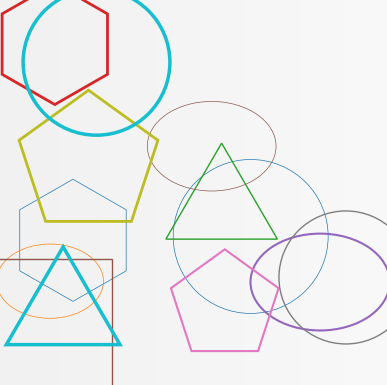[{"shape": "circle", "thickness": 0.5, "radius": 1.0, "center": [0.647, 0.386]}, {"shape": "hexagon", "thickness": 0.5, "radius": 0.79, "center": [0.188, 0.376]}, {"shape": "oval", "thickness": 0.5, "radius": 0.69, "center": [0.129, 0.27]}, {"shape": "triangle", "thickness": 1, "radius": 0.83, "center": [0.572, 0.462]}, {"shape": "hexagon", "thickness": 2, "radius": 0.79, "center": [0.141, 0.885]}, {"shape": "oval", "thickness": 1.5, "radius": 0.9, "center": [0.826, 0.267]}, {"shape": "square", "thickness": 1, "radius": 0.85, "center": [0.12, 0.158]}, {"shape": "oval", "thickness": 0.5, "radius": 0.83, "center": [0.546, 0.62]}, {"shape": "pentagon", "thickness": 1.5, "radius": 0.73, "center": [0.58, 0.206]}, {"shape": "circle", "thickness": 1, "radius": 0.86, "center": [0.893, 0.279]}, {"shape": "pentagon", "thickness": 2, "radius": 0.94, "center": [0.228, 0.577]}, {"shape": "circle", "thickness": 2.5, "radius": 0.95, "center": [0.249, 0.838]}, {"shape": "triangle", "thickness": 2.5, "radius": 0.85, "center": [0.163, 0.19]}]